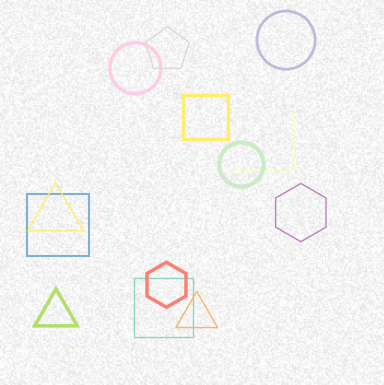[{"shape": "square", "thickness": 1, "radius": 0.39, "center": [0.425, 0.202]}, {"shape": "square", "thickness": 0.5, "radius": 0.39, "center": [0.684, 0.637]}, {"shape": "circle", "thickness": 2, "radius": 0.38, "center": [0.743, 0.896]}, {"shape": "hexagon", "thickness": 2.5, "radius": 0.29, "center": [0.432, 0.26]}, {"shape": "square", "thickness": 1.5, "radius": 0.4, "center": [0.151, 0.415]}, {"shape": "triangle", "thickness": 1, "radius": 0.31, "center": [0.511, 0.181]}, {"shape": "triangle", "thickness": 2.5, "radius": 0.32, "center": [0.145, 0.186]}, {"shape": "circle", "thickness": 2.5, "radius": 0.33, "center": [0.352, 0.823]}, {"shape": "pentagon", "thickness": 1, "radius": 0.3, "center": [0.434, 0.871]}, {"shape": "hexagon", "thickness": 1, "radius": 0.38, "center": [0.781, 0.448]}, {"shape": "circle", "thickness": 3, "radius": 0.29, "center": [0.627, 0.573]}, {"shape": "square", "thickness": 2.5, "radius": 0.29, "center": [0.534, 0.696]}, {"shape": "triangle", "thickness": 1, "radius": 0.42, "center": [0.144, 0.442]}]